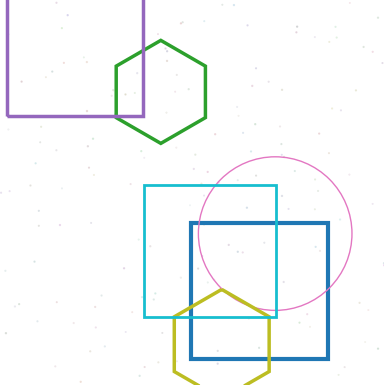[{"shape": "square", "thickness": 3, "radius": 0.89, "center": [0.673, 0.244]}, {"shape": "hexagon", "thickness": 2.5, "radius": 0.67, "center": [0.418, 0.761]}, {"shape": "square", "thickness": 2.5, "radius": 0.89, "center": [0.194, 0.875]}, {"shape": "circle", "thickness": 1, "radius": 1.0, "center": [0.715, 0.393]}, {"shape": "hexagon", "thickness": 2.5, "radius": 0.71, "center": [0.576, 0.106]}, {"shape": "square", "thickness": 2, "radius": 0.86, "center": [0.544, 0.348]}]